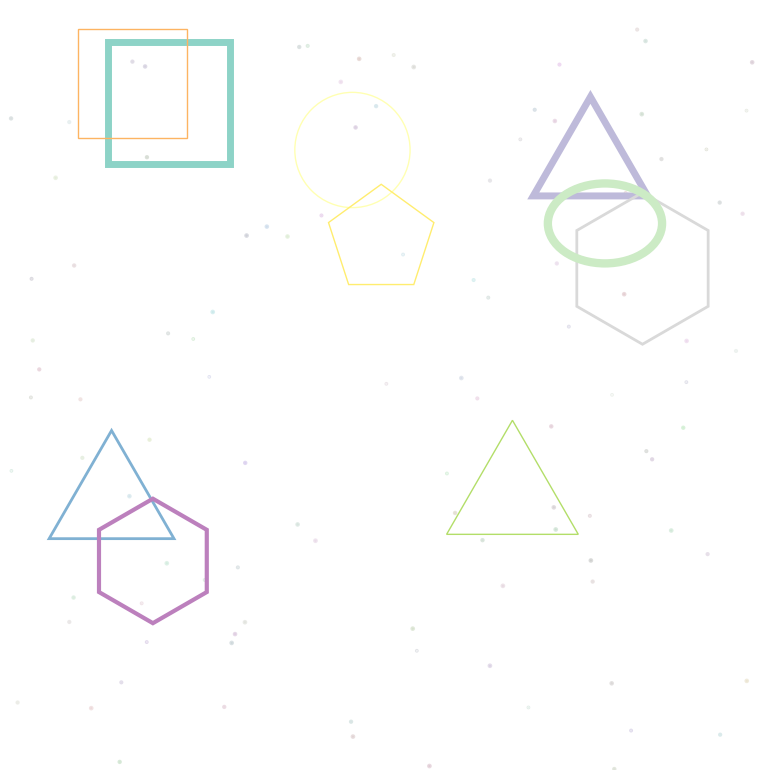[{"shape": "square", "thickness": 2.5, "radius": 0.4, "center": [0.22, 0.866]}, {"shape": "circle", "thickness": 0.5, "radius": 0.37, "center": [0.458, 0.805]}, {"shape": "triangle", "thickness": 2.5, "radius": 0.43, "center": [0.767, 0.788]}, {"shape": "triangle", "thickness": 1, "radius": 0.47, "center": [0.145, 0.347]}, {"shape": "square", "thickness": 0.5, "radius": 0.35, "center": [0.172, 0.892]}, {"shape": "triangle", "thickness": 0.5, "radius": 0.49, "center": [0.666, 0.355]}, {"shape": "hexagon", "thickness": 1, "radius": 0.49, "center": [0.834, 0.651]}, {"shape": "hexagon", "thickness": 1.5, "radius": 0.4, "center": [0.199, 0.272]}, {"shape": "oval", "thickness": 3, "radius": 0.37, "center": [0.786, 0.71]}, {"shape": "pentagon", "thickness": 0.5, "radius": 0.36, "center": [0.495, 0.689]}]